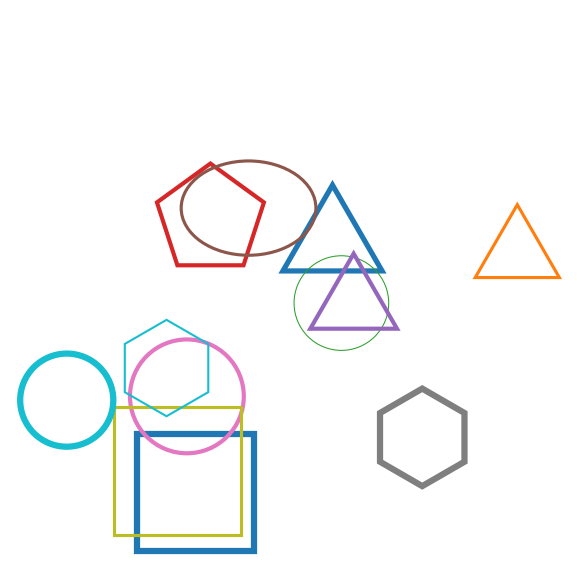[{"shape": "triangle", "thickness": 2.5, "radius": 0.5, "center": [0.576, 0.58]}, {"shape": "square", "thickness": 3, "radius": 0.51, "center": [0.339, 0.147]}, {"shape": "triangle", "thickness": 1.5, "radius": 0.42, "center": [0.896, 0.561]}, {"shape": "circle", "thickness": 0.5, "radius": 0.41, "center": [0.591, 0.474]}, {"shape": "pentagon", "thickness": 2, "radius": 0.49, "center": [0.364, 0.619]}, {"shape": "triangle", "thickness": 2, "radius": 0.43, "center": [0.612, 0.473]}, {"shape": "oval", "thickness": 1.5, "radius": 0.58, "center": [0.43, 0.639]}, {"shape": "circle", "thickness": 2, "radius": 0.49, "center": [0.324, 0.313]}, {"shape": "hexagon", "thickness": 3, "radius": 0.42, "center": [0.731, 0.242]}, {"shape": "square", "thickness": 1.5, "radius": 0.55, "center": [0.307, 0.183]}, {"shape": "hexagon", "thickness": 1, "radius": 0.42, "center": [0.288, 0.362]}, {"shape": "circle", "thickness": 3, "radius": 0.4, "center": [0.116, 0.306]}]